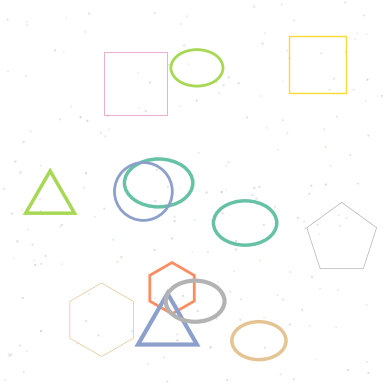[{"shape": "oval", "thickness": 2.5, "radius": 0.44, "center": [0.412, 0.525]}, {"shape": "oval", "thickness": 2.5, "radius": 0.41, "center": [0.637, 0.421]}, {"shape": "hexagon", "thickness": 2, "radius": 0.33, "center": [0.447, 0.251]}, {"shape": "triangle", "thickness": 3, "radius": 0.44, "center": [0.435, 0.149]}, {"shape": "circle", "thickness": 2, "radius": 0.38, "center": [0.372, 0.503]}, {"shape": "square", "thickness": 0.5, "radius": 0.41, "center": [0.352, 0.784]}, {"shape": "oval", "thickness": 2, "radius": 0.34, "center": [0.512, 0.824]}, {"shape": "triangle", "thickness": 2.5, "radius": 0.37, "center": [0.13, 0.483]}, {"shape": "square", "thickness": 1, "radius": 0.37, "center": [0.824, 0.832]}, {"shape": "oval", "thickness": 2.5, "radius": 0.35, "center": [0.673, 0.115]}, {"shape": "hexagon", "thickness": 0.5, "radius": 0.48, "center": [0.264, 0.169]}, {"shape": "oval", "thickness": 3, "radius": 0.38, "center": [0.507, 0.218]}, {"shape": "pentagon", "thickness": 0.5, "radius": 0.48, "center": [0.888, 0.379]}]